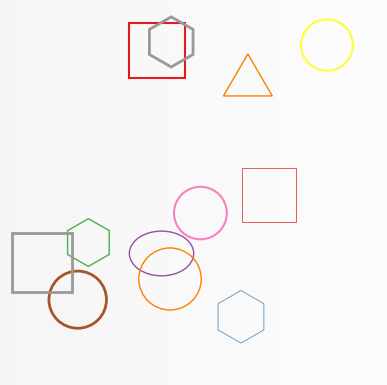[{"shape": "square", "thickness": 1.5, "radius": 0.36, "center": [0.406, 0.868]}, {"shape": "square", "thickness": 0.5, "radius": 0.35, "center": [0.694, 0.493]}, {"shape": "hexagon", "thickness": 0.5, "radius": 0.34, "center": [0.622, 0.177]}, {"shape": "hexagon", "thickness": 1, "radius": 0.31, "center": [0.228, 0.37]}, {"shape": "oval", "thickness": 1, "radius": 0.41, "center": [0.417, 0.342]}, {"shape": "circle", "thickness": 1, "radius": 0.4, "center": [0.439, 0.275]}, {"shape": "triangle", "thickness": 1, "radius": 0.36, "center": [0.64, 0.787]}, {"shape": "circle", "thickness": 1.5, "radius": 0.33, "center": [0.844, 0.883]}, {"shape": "circle", "thickness": 2, "radius": 0.37, "center": [0.201, 0.222]}, {"shape": "circle", "thickness": 1.5, "radius": 0.34, "center": [0.517, 0.447]}, {"shape": "hexagon", "thickness": 2, "radius": 0.33, "center": [0.442, 0.891]}, {"shape": "square", "thickness": 2, "radius": 0.39, "center": [0.107, 0.318]}]